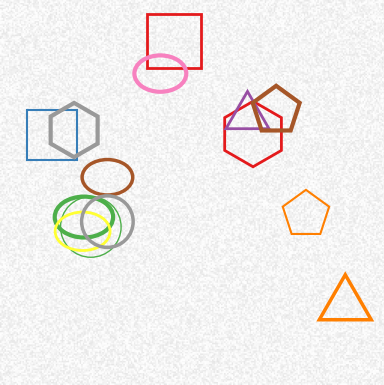[{"shape": "hexagon", "thickness": 2, "radius": 0.43, "center": [0.657, 0.652]}, {"shape": "square", "thickness": 2, "radius": 0.35, "center": [0.453, 0.894]}, {"shape": "square", "thickness": 1.5, "radius": 0.32, "center": [0.135, 0.65]}, {"shape": "oval", "thickness": 3, "radius": 0.38, "center": [0.218, 0.436]}, {"shape": "circle", "thickness": 1, "radius": 0.39, "center": [0.236, 0.41]}, {"shape": "triangle", "thickness": 2, "radius": 0.32, "center": [0.643, 0.698]}, {"shape": "pentagon", "thickness": 1.5, "radius": 0.32, "center": [0.795, 0.444]}, {"shape": "triangle", "thickness": 2.5, "radius": 0.39, "center": [0.897, 0.208]}, {"shape": "oval", "thickness": 2, "radius": 0.36, "center": [0.215, 0.399]}, {"shape": "pentagon", "thickness": 3, "radius": 0.32, "center": [0.717, 0.713]}, {"shape": "oval", "thickness": 2.5, "radius": 0.33, "center": [0.279, 0.54]}, {"shape": "oval", "thickness": 3, "radius": 0.34, "center": [0.416, 0.809]}, {"shape": "circle", "thickness": 2.5, "radius": 0.33, "center": [0.279, 0.424]}, {"shape": "hexagon", "thickness": 3, "radius": 0.35, "center": [0.193, 0.662]}]